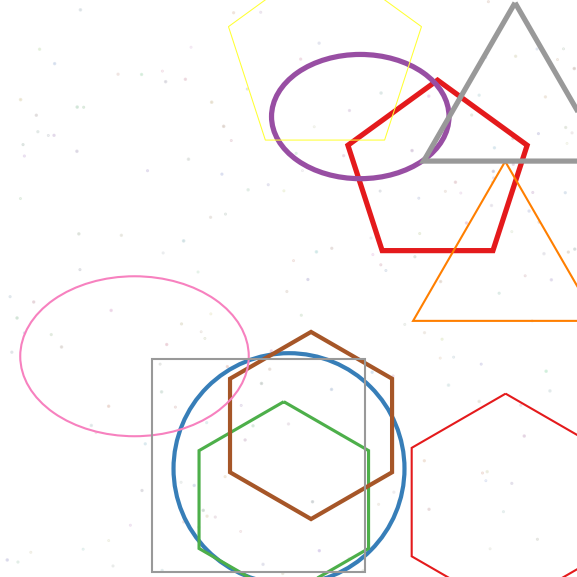[{"shape": "hexagon", "thickness": 1, "radius": 0.94, "center": [0.876, 0.13]}, {"shape": "pentagon", "thickness": 2.5, "radius": 0.82, "center": [0.758, 0.697]}, {"shape": "circle", "thickness": 2, "radius": 1.0, "center": [0.5, 0.188]}, {"shape": "hexagon", "thickness": 1.5, "radius": 0.85, "center": [0.491, 0.134]}, {"shape": "oval", "thickness": 2.5, "radius": 0.77, "center": [0.624, 0.797]}, {"shape": "triangle", "thickness": 1, "radius": 0.92, "center": [0.875, 0.536]}, {"shape": "pentagon", "thickness": 0.5, "radius": 0.88, "center": [0.563, 0.899]}, {"shape": "hexagon", "thickness": 2, "radius": 0.81, "center": [0.539, 0.262]}, {"shape": "oval", "thickness": 1, "radius": 0.99, "center": [0.233, 0.382]}, {"shape": "square", "thickness": 1, "radius": 0.92, "center": [0.447, 0.193]}, {"shape": "triangle", "thickness": 2.5, "radius": 0.91, "center": [0.892, 0.812]}]